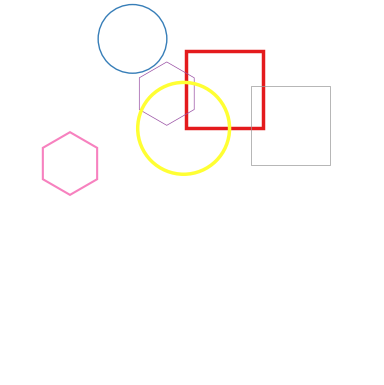[{"shape": "square", "thickness": 2.5, "radius": 0.5, "center": [0.583, 0.767]}, {"shape": "circle", "thickness": 1, "radius": 0.45, "center": [0.344, 0.899]}, {"shape": "hexagon", "thickness": 0.5, "radius": 0.41, "center": [0.433, 0.757]}, {"shape": "circle", "thickness": 2.5, "radius": 0.6, "center": [0.477, 0.667]}, {"shape": "hexagon", "thickness": 1.5, "radius": 0.41, "center": [0.182, 0.575]}, {"shape": "square", "thickness": 0.5, "radius": 0.51, "center": [0.754, 0.675]}]